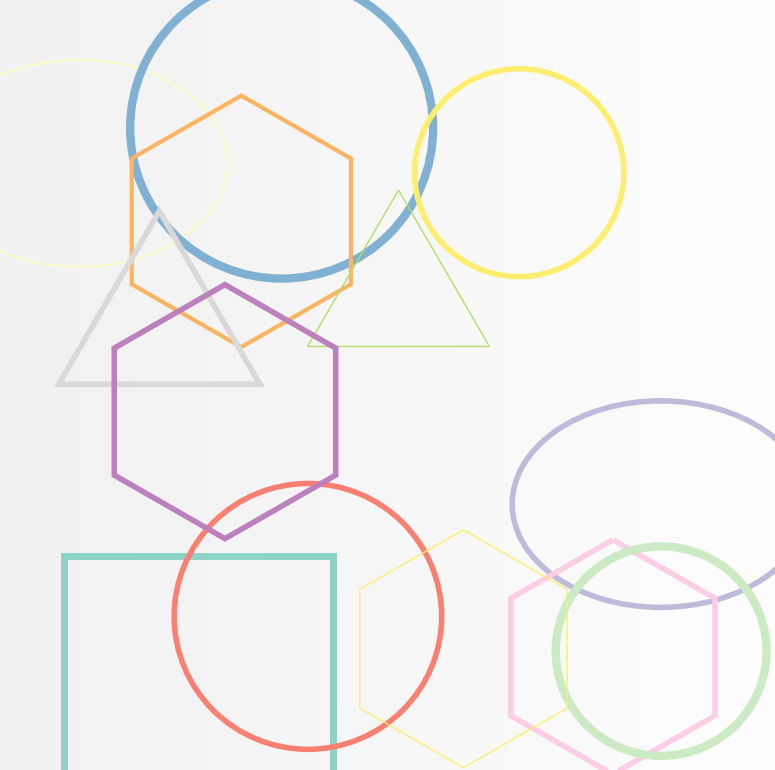[{"shape": "square", "thickness": 2.5, "radius": 0.87, "center": [0.256, 0.105]}, {"shape": "oval", "thickness": 0.5, "radius": 0.96, "center": [0.102, 0.788]}, {"shape": "oval", "thickness": 2, "radius": 0.96, "center": [0.852, 0.345]}, {"shape": "circle", "thickness": 2, "radius": 0.86, "center": [0.397, 0.199]}, {"shape": "circle", "thickness": 3, "radius": 0.98, "center": [0.363, 0.834]}, {"shape": "hexagon", "thickness": 1.5, "radius": 0.82, "center": [0.311, 0.713]}, {"shape": "triangle", "thickness": 0.5, "radius": 0.68, "center": [0.514, 0.618]}, {"shape": "hexagon", "thickness": 2, "radius": 0.76, "center": [0.791, 0.147]}, {"shape": "triangle", "thickness": 2, "radius": 0.75, "center": [0.206, 0.576]}, {"shape": "hexagon", "thickness": 2, "radius": 0.82, "center": [0.29, 0.465]}, {"shape": "circle", "thickness": 3, "radius": 0.68, "center": [0.853, 0.154]}, {"shape": "circle", "thickness": 2, "radius": 0.68, "center": [0.67, 0.776]}, {"shape": "hexagon", "thickness": 0.5, "radius": 0.77, "center": [0.598, 0.157]}]